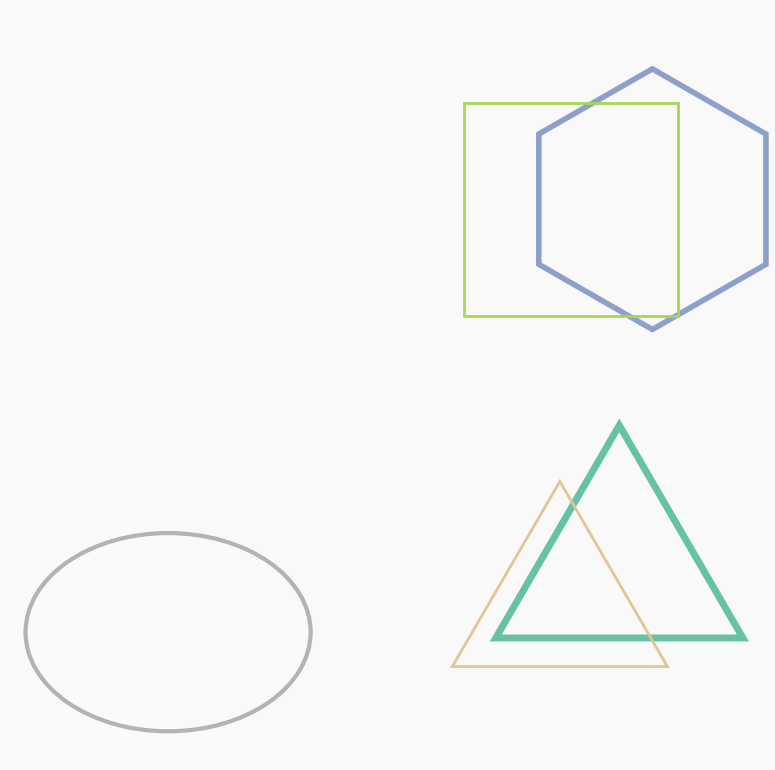[{"shape": "triangle", "thickness": 2.5, "radius": 0.92, "center": [0.799, 0.264]}, {"shape": "hexagon", "thickness": 2, "radius": 0.85, "center": [0.842, 0.741]}, {"shape": "square", "thickness": 1, "radius": 0.69, "center": [0.737, 0.727]}, {"shape": "triangle", "thickness": 1, "radius": 0.8, "center": [0.722, 0.214]}, {"shape": "oval", "thickness": 1.5, "radius": 0.92, "center": [0.217, 0.179]}]